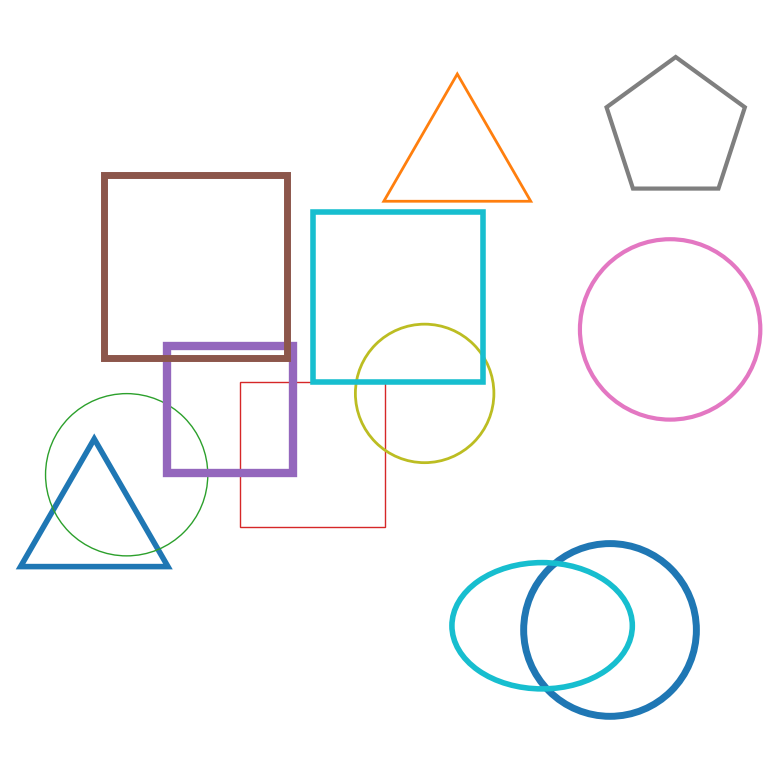[{"shape": "circle", "thickness": 2.5, "radius": 0.56, "center": [0.792, 0.182]}, {"shape": "triangle", "thickness": 2, "radius": 0.55, "center": [0.122, 0.319]}, {"shape": "triangle", "thickness": 1, "radius": 0.55, "center": [0.594, 0.794]}, {"shape": "circle", "thickness": 0.5, "radius": 0.53, "center": [0.165, 0.383]}, {"shape": "square", "thickness": 0.5, "radius": 0.47, "center": [0.406, 0.41]}, {"shape": "square", "thickness": 3, "radius": 0.41, "center": [0.298, 0.468]}, {"shape": "square", "thickness": 2.5, "radius": 0.59, "center": [0.254, 0.654]}, {"shape": "circle", "thickness": 1.5, "radius": 0.59, "center": [0.87, 0.572]}, {"shape": "pentagon", "thickness": 1.5, "radius": 0.47, "center": [0.878, 0.832]}, {"shape": "circle", "thickness": 1, "radius": 0.45, "center": [0.551, 0.489]}, {"shape": "square", "thickness": 2, "radius": 0.55, "center": [0.517, 0.615]}, {"shape": "oval", "thickness": 2, "radius": 0.59, "center": [0.704, 0.187]}]